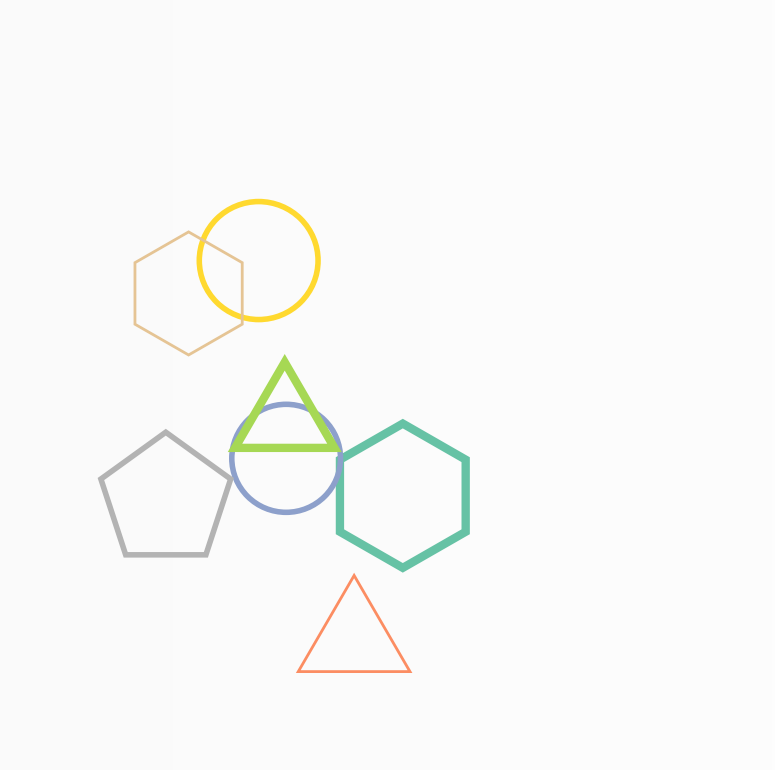[{"shape": "hexagon", "thickness": 3, "radius": 0.47, "center": [0.52, 0.356]}, {"shape": "triangle", "thickness": 1, "radius": 0.42, "center": [0.457, 0.169]}, {"shape": "circle", "thickness": 2, "radius": 0.35, "center": [0.369, 0.405]}, {"shape": "triangle", "thickness": 3, "radius": 0.37, "center": [0.367, 0.455]}, {"shape": "circle", "thickness": 2, "radius": 0.38, "center": [0.334, 0.662]}, {"shape": "hexagon", "thickness": 1, "radius": 0.4, "center": [0.243, 0.619]}, {"shape": "pentagon", "thickness": 2, "radius": 0.44, "center": [0.214, 0.351]}]